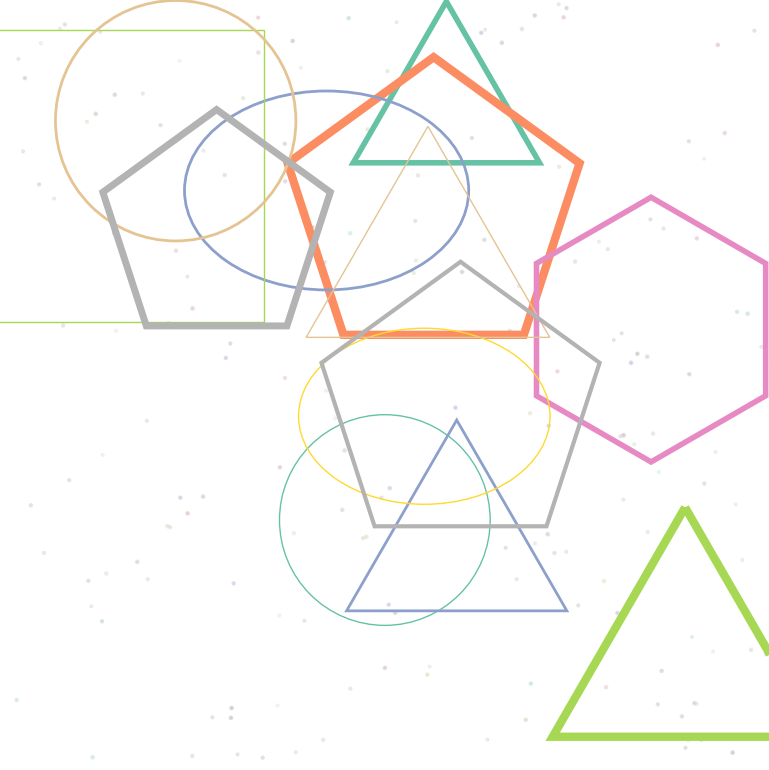[{"shape": "circle", "thickness": 0.5, "radius": 0.68, "center": [0.5, 0.325]}, {"shape": "triangle", "thickness": 2, "radius": 0.7, "center": [0.58, 0.858]}, {"shape": "pentagon", "thickness": 3, "radius": 1.0, "center": [0.563, 0.726]}, {"shape": "triangle", "thickness": 1, "radius": 0.83, "center": [0.593, 0.289]}, {"shape": "oval", "thickness": 1, "radius": 0.92, "center": [0.424, 0.753]}, {"shape": "hexagon", "thickness": 2, "radius": 0.86, "center": [0.846, 0.572]}, {"shape": "square", "thickness": 0.5, "radius": 0.95, "center": [0.153, 0.771]}, {"shape": "triangle", "thickness": 3, "radius": 0.99, "center": [0.89, 0.142]}, {"shape": "oval", "thickness": 0.5, "radius": 0.82, "center": [0.551, 0.459]}, {"shape": "triangle", "thickness": 0.5, "radius": 0.91, "center": [0.556, 0.653]}, {"shape": "circle", "thickness": 1, "radius": 0.78, "center": [0.228, 0.843]}, {"shape": "pentagon", "thickness": 2.5, "radius": 0.78, "center": [0.281, 0.702]}, {"shape": "pentagon", "thickness": 1.5, "radius": 0.95, "center": [0.598, 0.47]}]